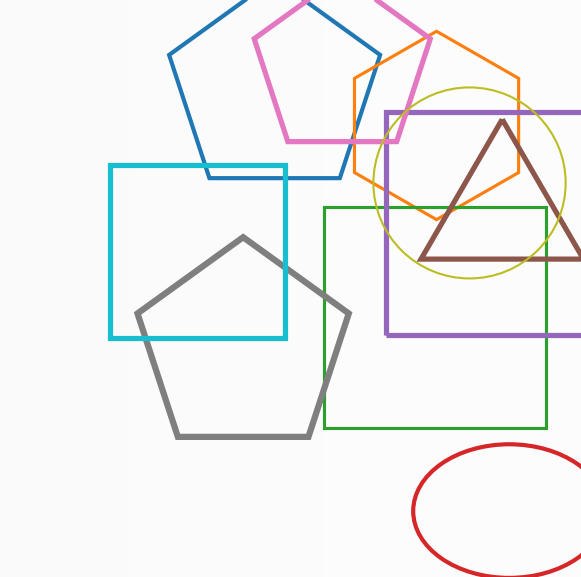[{"shape": "pentagon", "thickness": 2, "radius": 0.95, "center": [0.472, 0.845]}, {"shape": "hexagon", "thickness": 1.5, "radius": 0.82, "center": [0.751, 0.782]}, {"shape": "square", "thickness": 1.5, "radius": 0.96, "center": [0.749, 0.449]}, {"shape": "oval", "thickness": 2, "radius": 0.83, "center": [0.876, 0.114]}, {"shape": "square", "thickness": 2.5, "radius": 0.97, "center": [0.858, 0.612]}, {"shape": "triangle", "thickness": 2.5, "radius": 0.81, "center": [0.864, 0.631]}, {"shape": "pentagon", "thickness": 2.5, "radius": 0.8, "center": [0.589, 0.883]}, {"shape": "pentagon", "thickness": 3, "radius": 0.96, "center": [0.418, 0.397]}, {"shape": "circle", "thickness": 1, "radius": 0.83, "center": [0.808, 0.682]}, {"shape": "square", "thickness": 2.5, "radius": 0.75, "center": [0.34, 0.564]}]